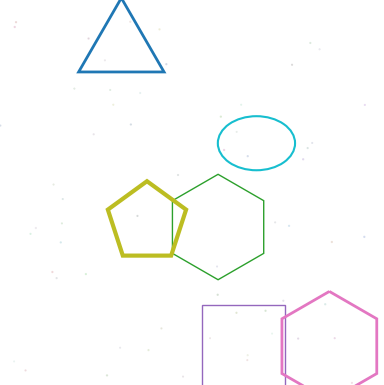[{"shape": "triangle", "thickness": 2, "radius": 0.64, "center": [0.315, 0.877]}, {"shape": "hexagon", "thickness": 1, "radius": 0.68, "center": [0.566, 0.41]}, {"shape": "square", "thickness": 1, "radius": 0.54, "center": [0.632, 0.101]}, {"shape": "hexagon", "thickness": 2, "radius": 0.71, "center": [0.855, 0.101]}, {"shape": "pentagon", "thickness": 3, "radius": 0.53, "center": [0.382, 0.422]}, {"shape": "oval", "thickness": 1.5, "radius": 0.5, "center": [0.666, 0.628]}]